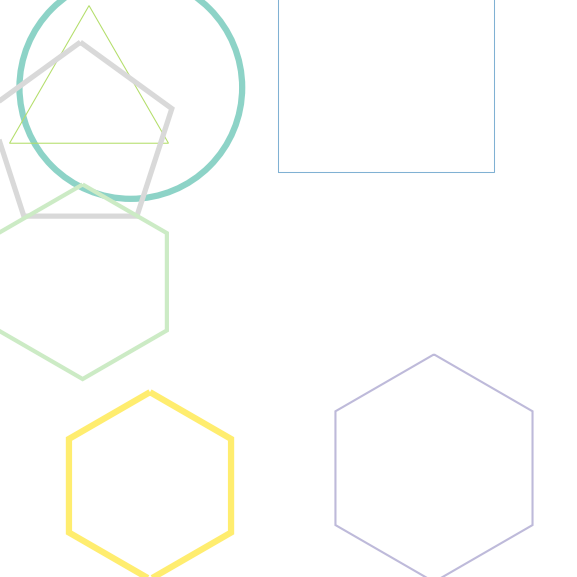[{"shape": "circle", "thickness": 3, "radius": 0.96, "center": [0.227, 0.848]}, {"shape": "hexagon", "thickness": 1, "radius": 0.99, "center": [0.751, 0.188]}, {"shape": "square", "thickness": 0.5, "radius": 0.93, "center": [0.669, 0.889]}, {"shape": "triangle", "thickness": 0.5, "radius": 0.79, "center": [0.154, 0.831]}, {"shape": "pentagon", "thickness": 2.5, "radius": 0.83, "center": [0.139, 0.76]}, {"shape": "hexagon", "thickness": 2, "radius": 0.84, "center": [0.143, 0.511]}, {"shape": "hexagon", "thickness": 3, "radius": 0.81, "center": [0.26, 0.158]}]